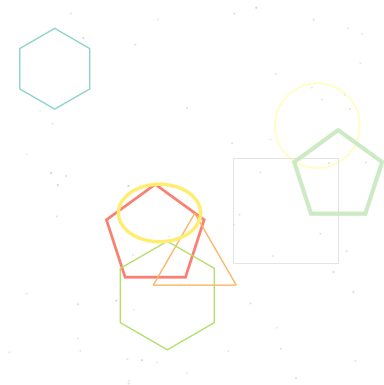[{"shape": "hexagon", "thickness": 1, "radius": 0.52, "center": [0.142, 0.821]}, {"shape": "circle", "thickness": 1, "radius": 0.55, "center": [0.824, 0.674]}, {"shape": "pentagon", "thickness": 2, "radius": 0.67, "center": [0.403, 0.388]}, {"shape": "triangle", "thickness": 1, "radius": 0.62, "center": [0.506, 0.322]}, {"shape": "hexagon", "thickness": 1, "radius": 0.7, "center": [0.435, 0.232]}, {"shape": "square", "thickness": 0.5, "radius": 0.68, "center": [0.742, 0.453]}, {"shape": "pentagon", "thickness": 3, "radius": 0.6, "center": [0.878, 0.542]}, {"shape": "oval", "thickness": 2.5, "radius": 0.53, "center": [0.414, 0.447]}]